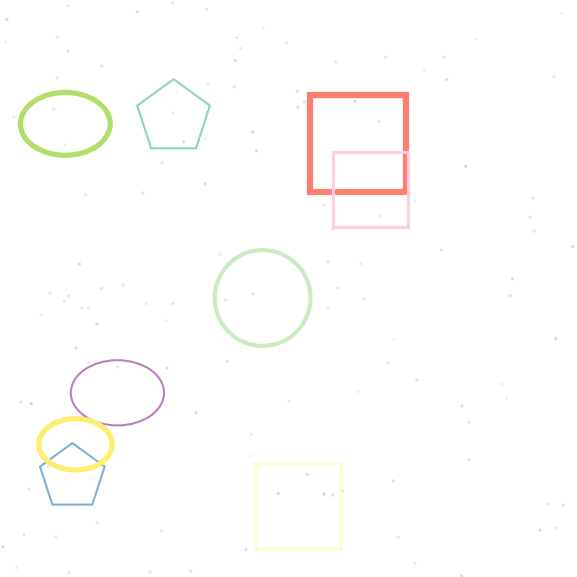[{"shape": "pentagon", "thickness": 1, "radius": 0.33, "center": [0.301, 0.796]}, {"shape": "square", "thickness": 1, "radius": 0.37, "center": [0.517, 0.122]}, {"shape": "square", "thickness": 3, "radius": 0.42, "center": [0.62, 0.75]}, {"shape": "pentagon", "thickness": 1, "radius": 0.29, "center": [0.125, 0.173]}, {"shape": "oval", "thickness": 2.5, "radius": 0.39, "center": [0.113, 0.785]}, {"shape": "square", "thickness": 1.5, "radius": 0.32, "center": [0.641, 0.672]}, {"shape": "oval", "thickness": 1, "radius": 0.4, "center": [0.203, 0.319]}, {"shape": "circle", "thickness": 2, "radius": 0.41, "center": [0.455, 0.483]}, {"shape": "oval", "thickness": 2.5, "radius": 0.32, "center": [0.131, 0.23]}]